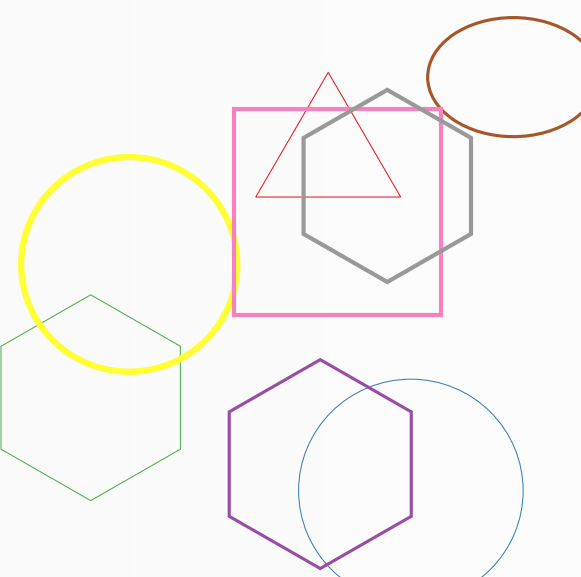[{"shape": "triangle", "thickness": 0.5, "radius": 0.72, "center": [0.565, 0.73]}, {"shape": "circle", "thickness": 0.5, "radius": 0.97, "center": [0.707, 0.149]}, {"shape": "hexagon", "thickness": 0.5, "radius": 0.89, "center": [0.156, 0.31]}, {"shape": "hexagon", "thickness": 1.5, "radius": 0.9, "center": [0.551, 0.196]}, {"shape": "circle", "thickness": 3, "radius": 0.93, "center": [0.222, 0.541]}, {"shape": "oval", "thickness": 1.5, "radius": 0.74, "center": [0.883, 0.866]}, {"shape": "square", "thickness": 2, "radius": 0.89, "center": [0.58, 0.632]}, {"shape": "hexagon", "thickness": 2, "radius": 0.83, "center": [0.666, 0.677]}]